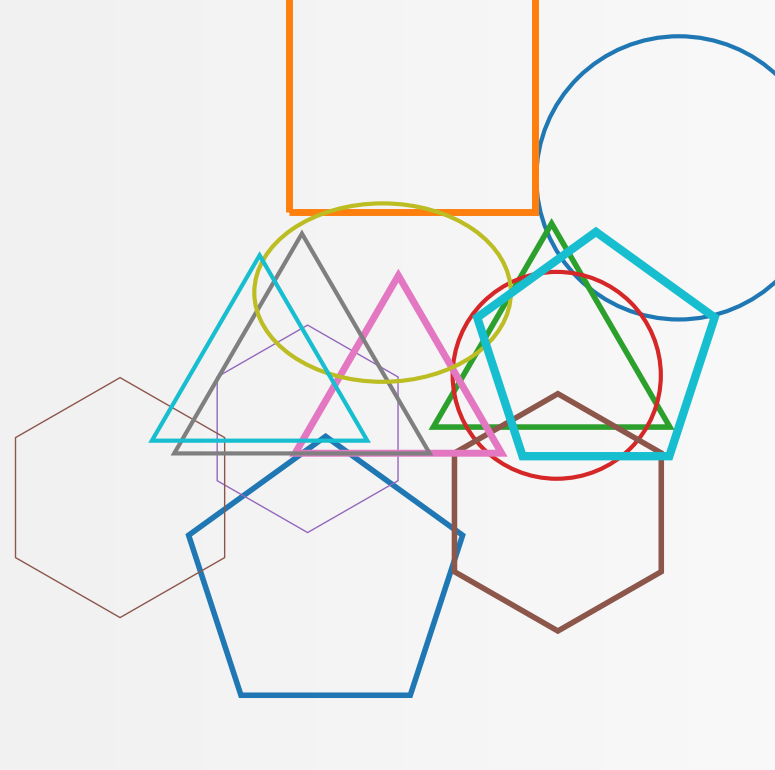[{"shape": "pentagon", "thickness": 2, "radius": 0.93, "center": [0.42, 0.247]}, {"shape": "circle", "thickness": 1.5, "radius": 0.92, "center": [0.876, 0.769]}, {"shape": "square", "thickness": 2.5, "radius": 0.8, "center": [0.531, 0.884]}, {"shape": "triangle", "thickness": 2, "radius": 0.88, "center": [0.712, 0.533]}, {"shape": "circle", "thickness": 1.5, "radius": 0.67, "center": [0.718, 0.513]}, {"shape": "hexagon", "thickness": 0.5, "radius": 0.67, "center": [0.397, 0.443]}, {"shape": "hexagon", "thickness": 2, "radius": 0.77, "center": [0.72, 0.335]}, {"shape": "hexagon", "thickness": 0.5, "radius": 0.78, "center": [0.155, 0.354]}, {"shape": "triangle", "thickness": 2.5, "radius": 0.77, "center": [0.514, 0.488]}, {"shape": "triangle", "thickness": 1.5, "radius": 0.95, "center": [0.39, 0.506]}, {"shape": "oval", "thickness": 1.5, "radius": 0.83, "center": [0.494, 0.62]}, {"shape": "pentagon", "thickness": 3, "radius": 0.81, "center": [0.769, 0.538]}, {"shape": "triangle", "thickness": 1.5, "radius": 0.8, "center": [0.335, 0.508]}]